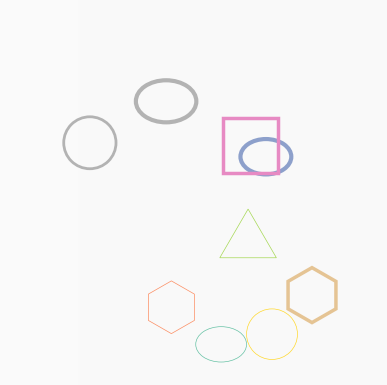[{"shape": "oval", "thickness": 0.5, "radius": 0.33, "center": [0.571, 0.106]}, {"shape": "hexagon", "thickness": 0.5, "radius": 0.34, "center": [0.442, 0.202]}, {"shape": "oval", "thickness": 3, "radius": 0.33, "center": [0.686, 0.593]}, {"shape": "square", "thickness": 2.5, "radius": 0.35, "center": [0.647, 0.623]}, {"shape": "triangle", "thickness": 0.5, "radius": 0.42, "center": [0.64, 0.373]}, {"shape": "circle", "thickness": 0.5, "radius": 0.33, "center": [0.702, 0.132]}, {"shape": "hexagon", "thickness": 2.5, "radius": 0.36, "center": [0.805, 0.233]}, {"shape": "oval", "thickness": 3, "radius": 0.39, "center": [0.429, 0.737]}, {"shape": "circle", "thickness": 2, "radius": 0.34, "center": [0.232, 0.629]}]